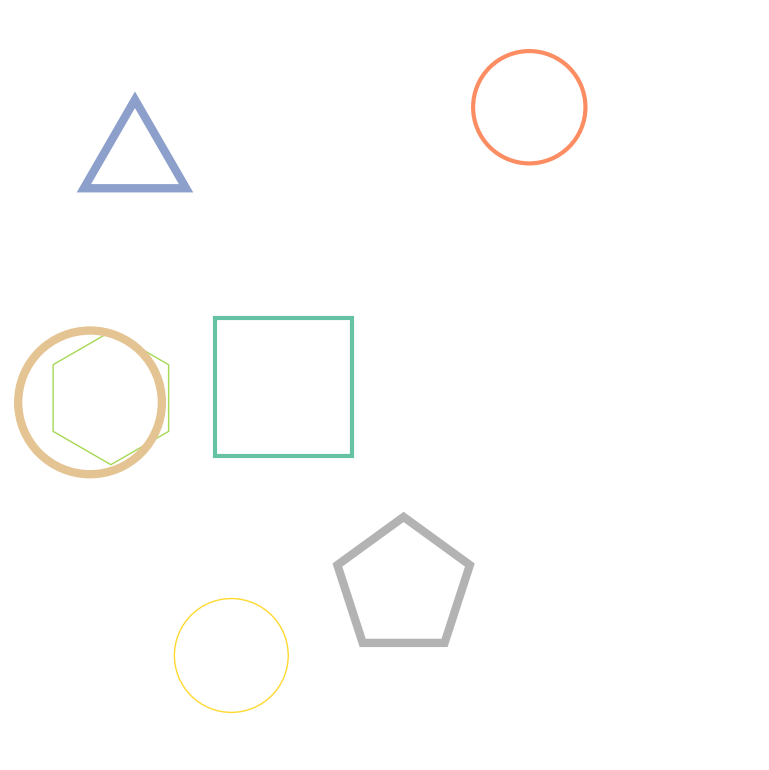[{"shape": "square", "thickness": 1.5, "radius": 0.45, "center": [0.368, 0.497]}, {"shape": "circle", "thickness": 1.5, "radius": 0.36, "center": [0.687, 0.861]}, {"shape": "triangle", "thickness": 3, "radius": 0.38, "center": [0.175, 0.794]}, {"shape": "hexagon", "thickness": 0.5, "radius": 0.43, "center": [0.144, 0.483]}, {"shape": "circle", "thickness": 0.5, "radius": 0.37, "center": [0.3, 0.149]}, {"shape": "circle", "thickness": 3, "radius": 0.47, "center": [0.117, 0.477]}, {"shape": "pentagon", "thickness": 3, "radius": 0.45, "center": [0.524, 0.238]}]